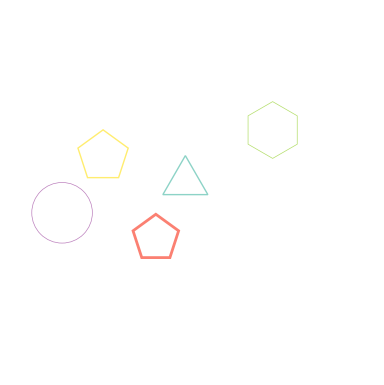[{"shape": "triangle", "thickness": 1, "radius": 0.34, "center": [0.481, 0.528]}, {"shape": "pentagon", "thickness": 2, "radius": 0.31, "center": [0.405, 0.381]}, {"shape": "hexagon", "thickness": 0.5, "radius": 0.37, "center": [0.708, 0.662]}, {"shape": "circle", "thickness": 0.5, "radius": 0.39, "center": [0.161, 0.447]}, {"shape": "pentagon", "thickness": 1, "radius": 0.34, "center": [0.268, 0.594]}]